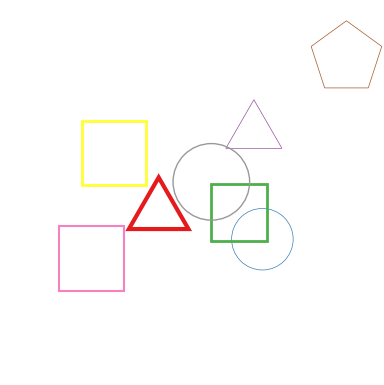[{"shape": "triangle", "thickness": 3, "radius": 0.45, "center": [0.412, 0.45]}, {"shape": "circle", "thickness": 0.5, "radius": 0.4, "center": [0.682, 0.379]}, {"shape": "square", "thickness": 2, "radius": 0.37, "center": [0.621, 0.448]}, {"shape": "triangle", "thickness": 0.5, "radius": 0.42, "center": [0.659, 0.657]}, {"shape": "square", "thickness": 2, "radius": 0.41, "center": [0.296, 0.603]}, {"shape": "pentagon", "thickness": 0.5, "radius": 0.48, "center": [0.9, 0.85]}, {"shape": "square", "thickness": 1.5, "radius": 0.42, "center": [0.237, 0.329]}, {"shape": "circle", "thickness": 1, "radius": 0.5, "center": [0.549, 0.528]}]